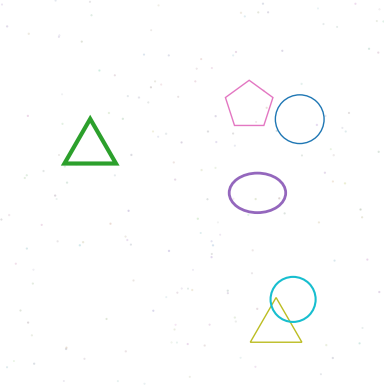[{"shape": "circle", "thickness": 1, "radius": 0.32, "center": [0.778, 0.69]}, {"shape": "triangle", "thickness": 3, "radius": 0.39, "center": [0.234, 0.614]}, {"shape": "oval", "thickness": 2, "radius": 0.37, "center": [0.669, 0.499]}, {"shape": "pentagon", "thickness": 1, "radius": 0.32, "center": [0.647, 0.727]}, {"shape": "triangle", "thickness": 1, "radius": 0.39, "center": [0.717, 0.15]}, {"shape": "circle", "thickness": 1.5, "radius": 0.29, "center": [0.761, 0.222]}]